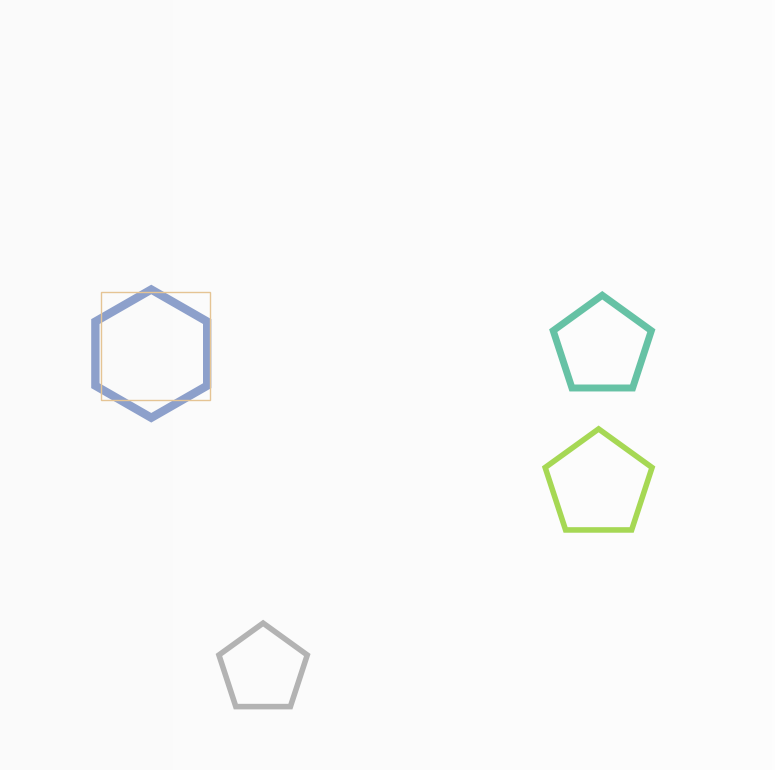[{"shape": "pentagon", "thickness": 2.5, "radius": 0.33, "center": [0.777, 0.55]}, {"shape": "hexagon", "thickness": 3, "radius": 0.42, "center": [0.195, 0.541]}, {"shape": "pentagon", "thickness": 2, "radius": 0.36, "center": [0.772, 0.37]}, {"shape": "square", "thickness": 0.5, "radius": 0.35, "center": [0.201, 0.55]}, {"shape": "pentagon", "thickness": 2, "radius": 0.3, "center": [0.339, 0.131]}]